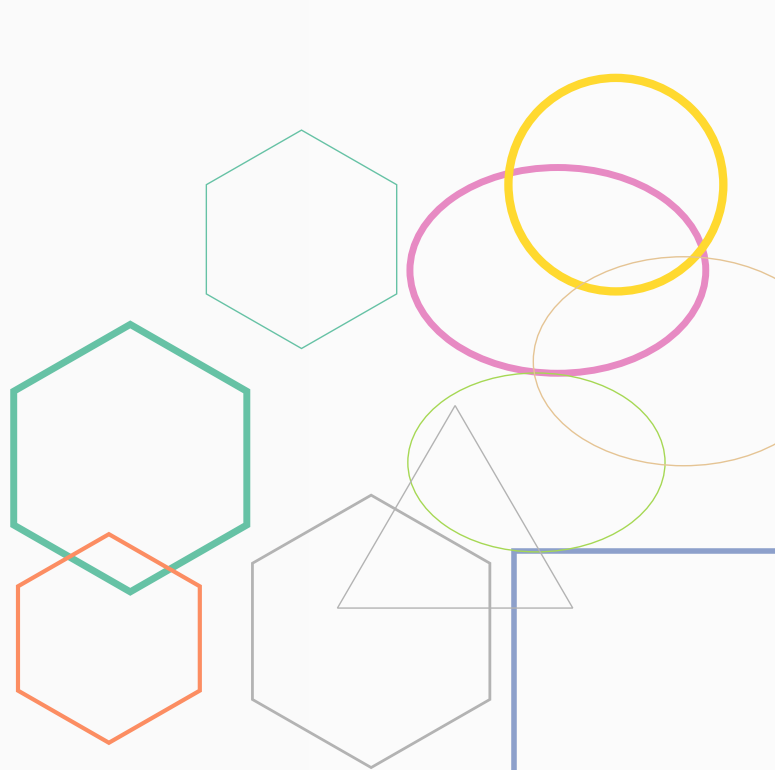[{"shape": "hexagon", "thickness": 0.5, "radius": 0.71, "center": [0.389, 0.689]}, {"shape": "hexagon", "thickness": 2.5, "radius": 0.87, "center": [0.168, 0.405]}, {"shape": "hexagon", "thickness": 1.5, "radius": 0.68, "center": [0.141, 0.171]}, {"shape": "square", "thickness": 2, "radius": 0.87, "center": [0.836, 0.111]}, {"shape": "oval", "thickness": 2.5, "radius": 0.95, "center": [0.72, 0.649]}, {"shape": "oval", "thickness": 0.5, "radius": 0.83, "center": [0.692, 0.399]}, {"shape": "circle", "thickness": 3, "radius": 0.69, "center": [0.795, 0.76]}, {"shape": "oval", "thickness": 0.5, "radius": 0.97, "center": [0.882, 0.531]}, {"shape": "hexagon", "thickness": 1, "radius": 0.88, "center": [0.479, 0.18]}, {"shape": "triangle", "thickness": 0.5, "radius": 0.88, "center": [0.587, 0.298]}]